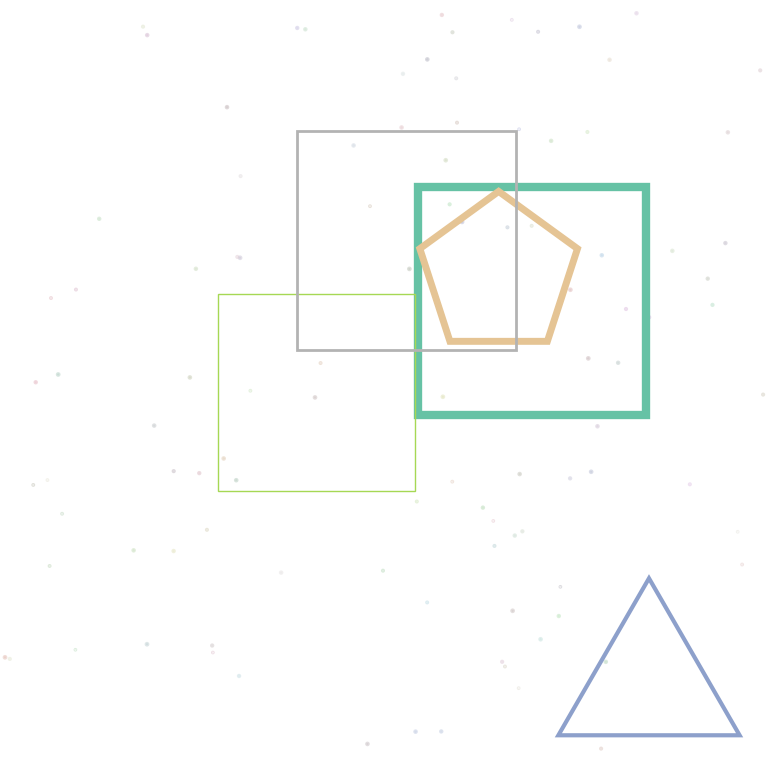[{"shape": "square", "thickness": 3, "radius": 0.74, "center": [0.691, 0.609]}, {"shape": "triangle", "thickness": 1.5, "radius": 0.68, "center": [0.843, 0.113]}, {"shape": "square", "thickness": 0.5, "radius": 0.64, "center": [0.411, 0.49]}, {"shape": "pentagon", "thickness": 2.5, "radius": 0.54, "center": [0.648, 0.644]}, {"shape": "square", "thickness": 1, "radius": 0.71, "center": [0.528, 0.688]}]